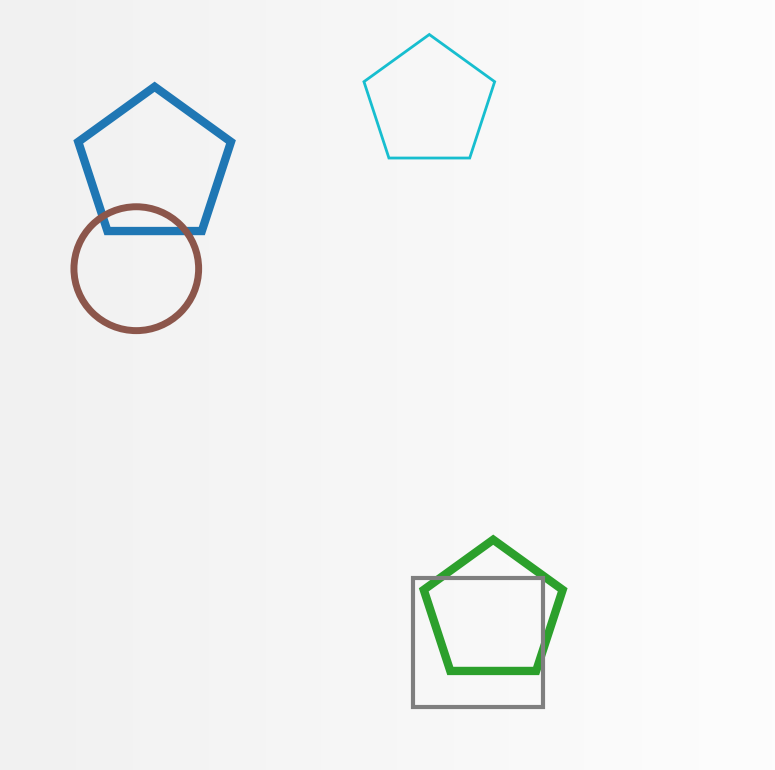[{"shape": "pentagon", "thickness": 3, "radius": 0.52, "center": [0.2, 0.784]}, {"shape": "pentagon", "thickness": 3, "radius": 0.47, "center": [0.636, 0.205]}, {"shape": "circle", "thickness": 2.5, "radius": 0.4, "center": [0.176, 0.651]}, {"shape": "square", "thickness": 1.5, "radius": 0.42, "center": [0.617, 0.166]}, {"shape": "pentagon", "thickness": 1, "radius": 0.44, "center": [0.554, 0.867]}]